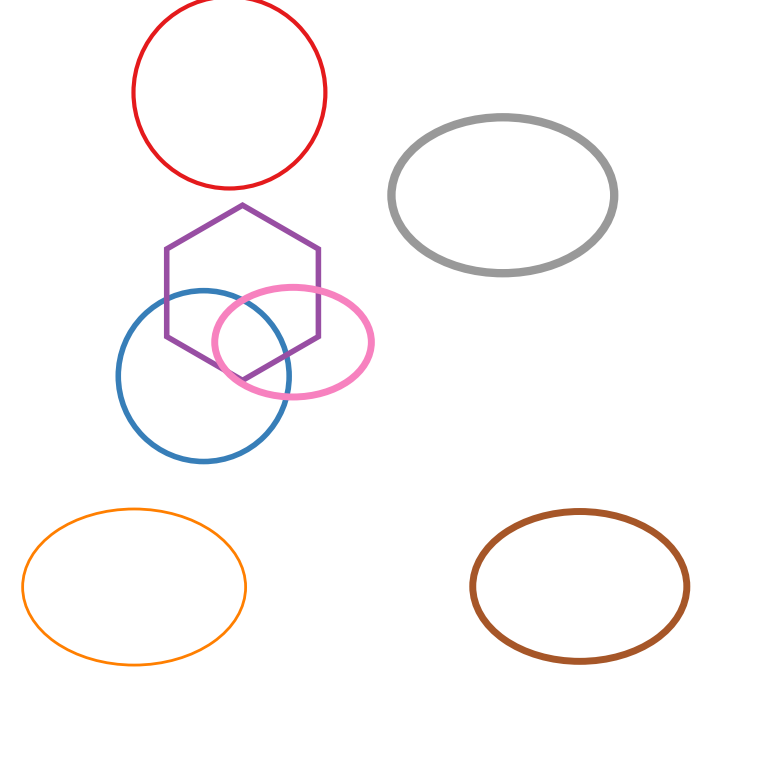[{"shape": "circle", "thickness": 1.5, "radius": 0.62, "center": [0.298, 0.88]}, {"shape": "circle", "thickness": 2, "radius": 0.55, "center": [0.265, 0.512]}, {"shape": "hexagon", "thickness": 2, "radius": 0.57, "center": [0.315, 0.62]}, {"shape": "oval", "thickness": 1, "radius": 0.72, "center": [0.174, 0.238]}, {"shape": "oval", "thickness": 2.5, "radius": 0.7, "center": [0.753, 0.238]}, {"shape": "oval", "thickness": 2.5, "radius": 0.51, "center": [0.381, 0.556]}, {"shape": "oval", "thickness": 3, "radius": 0.72, "center": [0.653, 0.746]}]